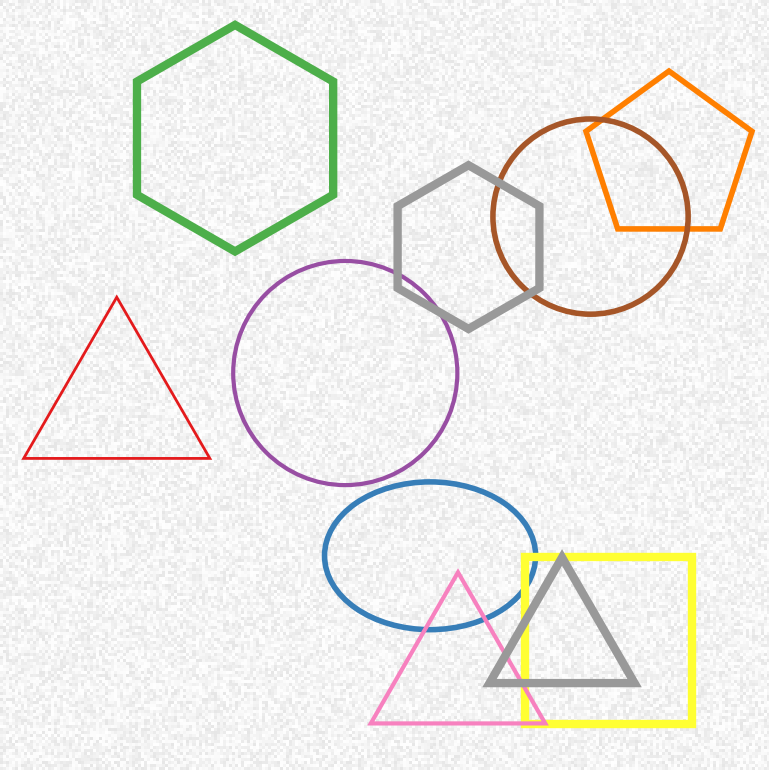[{"shape": "triangle", "thickness": 1, "radius": 0.7, "center": [0.152, 0.474]}, {"shape": "oval", "thickness": 2, "radius": 0.69, "center": [0.559, 0.278]}, {"shape": "hexagon", "thickness": 3, "radius": 0.74, "center": [0.305, 0.821]}, {"shape": "circle", "thickness": 1.5, "radius": 0.73, "center": [0.448, 0.516]}, {"shape": "pentagon", "thickness": 2, "radius": 0.57, "center": [0.869, 0.794]}, {"shape": "square", "thickness": 3, "radius": 0.54, "center": [0.79, 0.168]}, {"shape": "circle", "thickness": 2, "radius": 0.63, "center": [0.767, 0.719]}, {"shape": "triangle", "thickness": 1.5, "radius": 0.65, "center": [0.595, 0.126]}, {"shape": "triangle", "thickness": 3, "radius": 0.54, "center": [0.73, 0.167]}, {"shape": "hexagon", "thickness": 3, "radius": 0.53, "center": [0.608, 0.679]}]